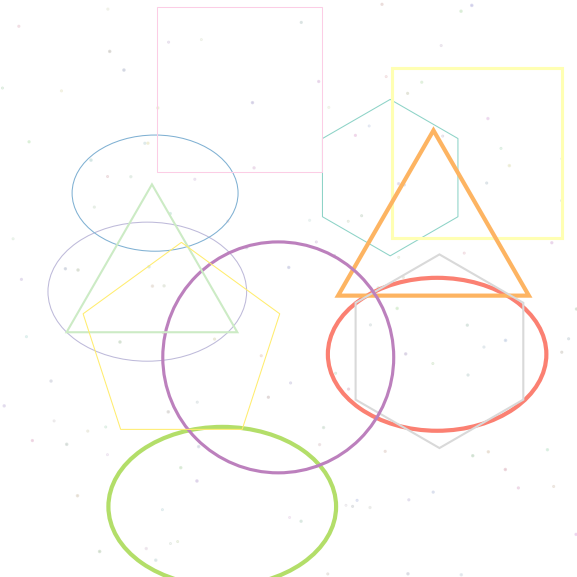[{"shape": "hexagon", "thickness": 0.5, "radius": 0.68, "center": [0.676, 0.692]}, {"shape": "square", "thickness": 1.5, "radius": 0.73, "center": [0.826, 0.734]}, {"shape": "oval", "thickness": 0.5, "radius": 0.86, "center": [0.255, 0.494]}, {"shape": "oval", "thickness": 2, "radius": 0.95, "center": [0.757, 0.386]}, {"shape": "oval", "thickness": 0.5, "radius": 0.72, "center": [0.269, 0.665]}, {"shape": "triangle", "thickness": 2, "radius": 0.95, "center": [0.751, 0.583]}, {"shape": "oval", "thickness": 2, "radius": 0.99, "center": [0.385, 0.122]}, {"shape": "square", "thickness": 0.5, "radius": 0.71, "center": [0.414, 0.844]}, {"shape": "hexagon", "thickness": 1, "radius": 0.84, "center": [0.761, 0.391]}, {"shape": "circle", "thickness": 1.5, "radius": 1.0, "center": [0.482, 0.38]}, {"shape": "triangle", "thickness": 1, "radius": 0.85, "center": [0.263, 0.509]}, {"shape": "pentagon", "thickness": 0.5, "radius": 0.9, "center": [0.314, 0.4]}]